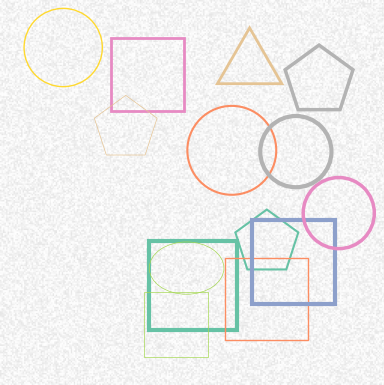[{"shape": "square", "thickness": 3, "radius": 0.58, "center": [0.502, 0.259]}, {"shape": "pentagon", "thickness": 1.5, "radius": 0.43, "center": [0.693, 0.37]}, {"shape": "circle", "thickness": 1.5, "radius": 0.58, "center": [0.602, 0.61]}, {"shape": "square", "thickness": 1, "radius": 0.54, "center": [0.693, 0.224]}, {"shape": "square", "thickness": 3, "radius": 0.54, "center": [0.762, 0.32]}, {"shape": "square", "thickness": 2, "radius": 0.47, "center": [0.384, 0.807]}, {"shape": "circle", "thickness": 2.5, "radius": 0.46, "center": [0.88, 0.447]}, {"shape": "oval", "thickness": 0.5, "radius": 0.49, "center": [0.485, 0.304]}, {"shape": "square", "thickness": 0.5, "radius": 0.42, "center": [0.456, 0.157]}, {"shape": "circle", "thickness": 1, "radius": 0.51, "center": [0.164, 0.877]}, {"shape": "pentagon", "thickness": 0.5, "radius": 0.43, "center": [0.327, 0.667]}, {"shape": "triangle", "thickness": 2, "radius": 0.48, "center": [0.648, 0.831]}, {"shape": "circle", "thickness": 3, "radius": 0.46, "center": [0.768, 0.606]}, {"shape": "pentagon", "thickness": 2.5, "radius": 0.46, "center": [0.829, 0.79]}]